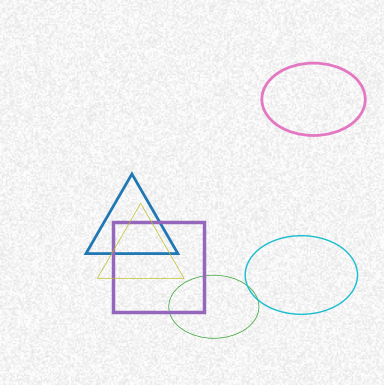[{"shape": "triangle", "thickness": 2, "radius": 0.69, "center": [0.343, 0.41]}, {"shape": "oval", "thickness": 0.5, "radius": 0.59, "center": [0.555, 0.203]}, {"shape": "square", "thickness": 2.5, "radius": 0.59, "center": [0.411, 0.307]}, {"shape": "oval", "thickness": 2, "radius": 0.67, "center": [0.814, 0.742]}, {"shape": "triangle", "thickness": 0.5, "radius": 0.65, "center": [0.365, 0.342]}, {"shape": "oval", "thickness": 1, "radius": 0.73, "center": [0.783, 0.286]}]